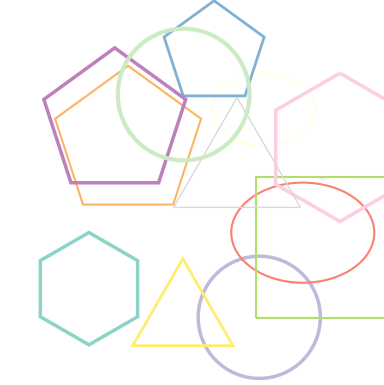[{"shape": "hexagon", "thickness": 2.5, "radius": 0.73, "center": [0.231, 0.25]}, {"shape": "oval", "thickness": 0.5, "radius": 0.67, "center": [0.685, 0.715]}, {"shape": "circle", "thickness": 2.5, "radius": 0.79, "center": [0.673, 0.176]}, {"shape": "oval", "thickness": 1.5, "radius": 0.93, "center": [0.786, 0.396]}, {"shape": "pentagon", "thickness": 2, "radius": 0.68, "center": [0.556, 0.861]}, {"shape": "pentagon", "thickness": 1.5, "radius": 1.0, "center": [0.333, 0.63]}, {"shape": "square", "thickness": 1.5, "radius": 0.92, "center": [0.848, 0.357]}, {"shape": "hexagon", "thickness": 2.5, "radius": 0.96, "center": [0.883, 0.617]}, {"shape": "triangle", "thickness": 1, "radius": 0.95, "center": [0.616, 0.556]}, {"shape": "pentagon", "thickness": 2.5, "radius": 0.97, "center": [0.298, 0.682]}, {"shape": "circle", "thickness": 3, "radius": 0.86, "center": [0.477, 0.754]}, {"shape": "triangle", "thickness": 2, "radius": 0.75, "center": [0.475, 0.177]}]